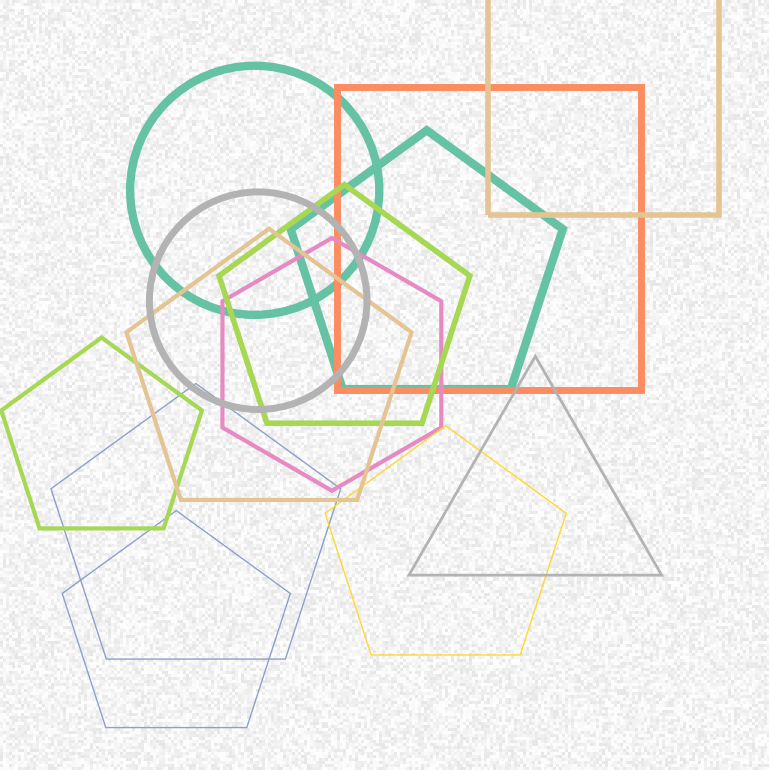[{"shape": "pentagon", "thickness": 3, "radius": 0.93, "center": [0.554, 0.645]}, {"shape": "circle", "thickness": 3, "radius": 0.81, "center": [0.331, 0.753]}, {"shape": "square", "thickness": 2.5, "radius": 0.98, "center": [0.635, 0.69]}, {"shape": "pentagon", "thickness": 0.5, "radius": 0.99, "center": [0.254, 0.304]}, {"shape": "pentagon", "thickness": 0.5, "radius": 0.78, "center": [0.229, 0.181]}, {"shape": "hexagon", "thickness": 1.5, "radius": 0.82, "center": [0.431, 0.527]}, {"shape": "pentagon", "thickness": 1.5, "radius": 0.69, "center": [0.132, 0.425]}, {"shape": "pentagon", "thickness": 2, "radius": 0.86, "center": [0.447, 0.589]}, {"shape": "pentagon", "thickness": 0.5, "radius": 0.82, "center": [0.579, 0.283]}, {"shape": "square", "thickness": 2, "radius": 0.75, "center": [0.783, 0.87]}, {"shape": "pentagon", "thickness": 1.5, "radius": 0.97, "center": [0.349, 0.508]}, {"shape": "triangle", "thickness": 1, "radius": 0.95, "center": [0.695, 0.348]}, {"shape": "circle", "thickness": 2.5, "radius": 0.71, "center": [0.335, 0.609]}]